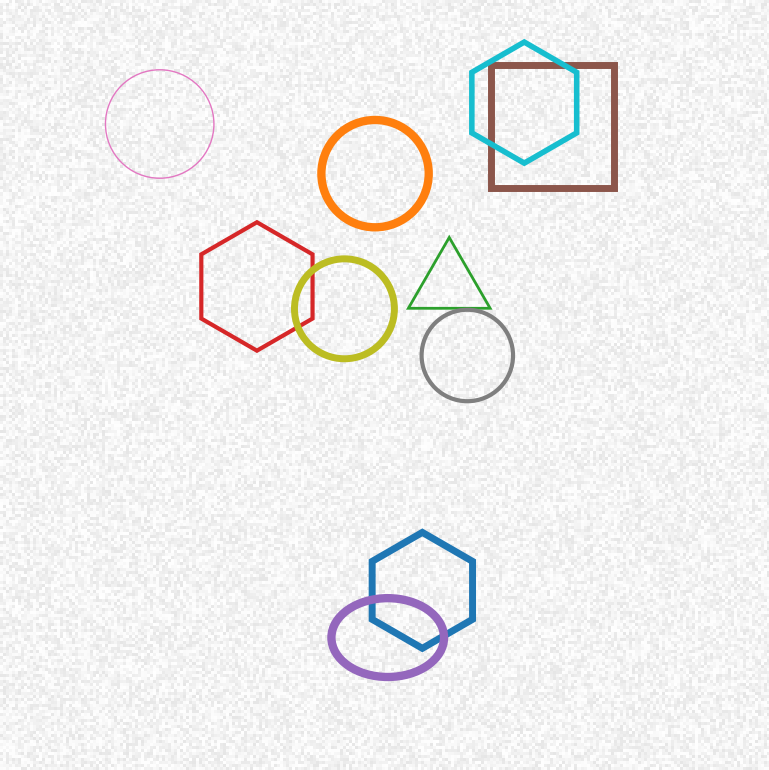[{"shape": "hexagon", "thickness": 2.5, "radius": 0.38, "center": [0.549, 0.233]}, {"shape": "circle", "thickness": 3, "radius": 0.35, "center": [0.487, 0.774]}, {"shape": "triangle", "thickness": 1, "radius": 0.31, "center": [0.583, 0.63]}, {"shape": "hexagon", "thickness": 1.5, "radius": 0.42, "center": [0.334, 0.628]}, {"shape": "oval", "thickness": 3, "radius": 0.37, "center": [0.504, 0.172]}, {"shape": "square", "thickness": 2.5, "radius": 0.4, "center": [0.717, 0.836]}, {"shape": "circle", "thickness": 0.5, "radius": 0.35, "center": [0.207, 0.839]}, {"shape": "circle", "thickness": 1.5, "radius": 0.3, "center": [0.607, 0.538]}, {"shape": "circle", "thickness": 2.5, "radius": 0.32, "center": [0.447, 0.599]}, {"shape": "hexagon", "thickness": 2, "radius": 0.39, "center": [0.681, 0.867]}]